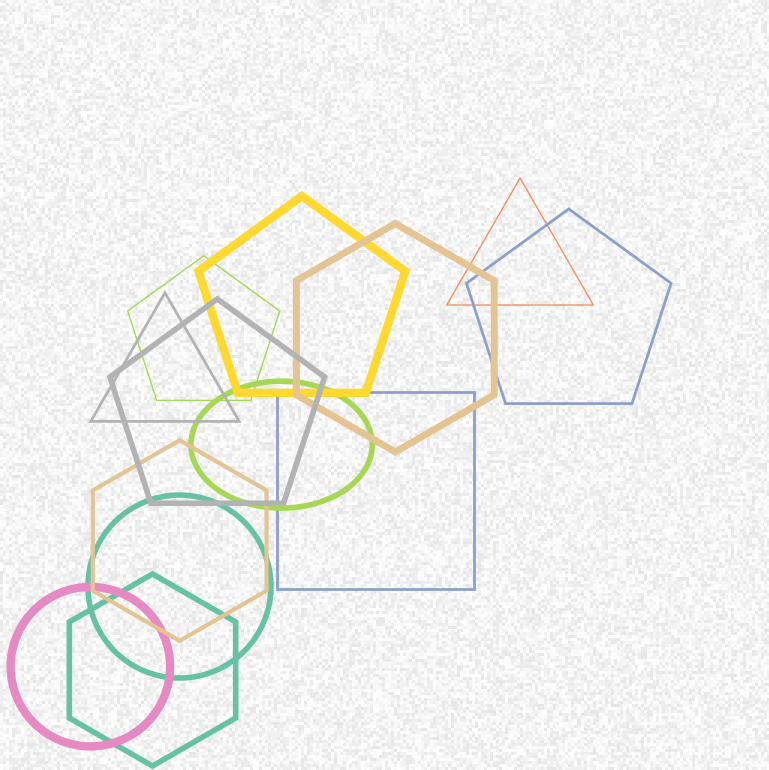[{"shape": "circle", "thickness": 2, "radius": 0.59, "center": [0.233, 0.238]}, {"shape": "hexagon", "thickness": 2, "radius": 0.62, "center": [0.198, 0.13]}, {"shape": "triangle", "thickness": 0.5, "radius": 0.55, "center": [0.675, 0.659]}, {"shape": "square", "thickness": 1, "radius": 0.64, "center": [0.488, 0.363]}, {"shape": "pentagon", "thickness": 1, "radius": 0.7, "center": [0.739, 0.589]}, {"shape": "circle", "thickness": 3, "radius": 0.52, "center": [0.117, 0.134]}, {"shape": "oval", "thickness": 2, "radius": 0.59, "center": [0.366, 0.423]}, {"shape": "pentagon", "thickness": 0.5, "radius": 0.52, "center": [0.265, 0.564]}, {"shape": "pentagon", "thickness": 3, "radius": 0.71, "center": [0.392, 0.604]}, {"shape": "hexagon", "thickness": 1.5, "radius": 0.65, "center": [0.233, 0.298]}, {"shape": "hexagon", "thickness": 2.5, "radius": 0.74, "center": [0.513, 0.561]}, {"shape": "pentagon", "thickness": 2, "radius": 0.73, "center": [0.282, 0.465]}, {"shape": "triangle", "thickness": 1, "radius": 0.56, "center": [0.214, 0.508]}]